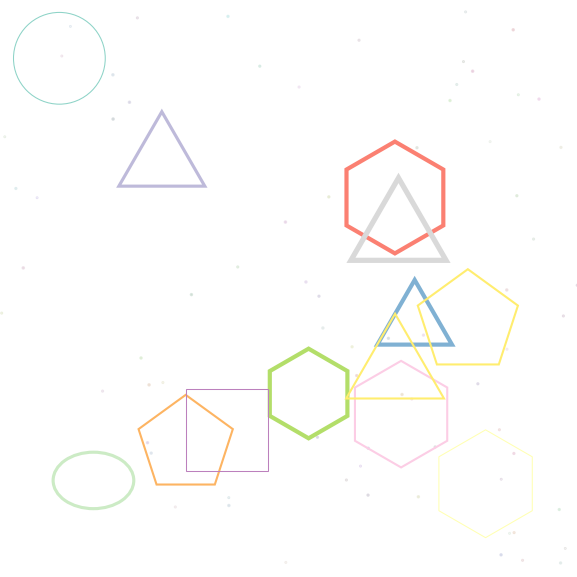[{"shape": "circle", "thickness": 0.5, "radius": 0.4, "center": [0.103, 0.898]}, {"shape": "hexagon", "thickness": 0.5, "radius": 0.47, "center": [0.841, 0.161]}, {"shape": "triangle", "thickness": 1.5, "radius": 0.43, "center": [0.28, 0.72]}, {"shape": "hexagon", "thickness": 2, "radius": 0.48, "center": [0.684, 0.657]}, {"shape": "triangle", "thickness": 2, "radius": 0.37, "center": [0.718, 0.44]}, {"shape": "pentagon", "thickness": 1, "radius": 0.43, "center": [0.322, 0.23]}, {"shape": "hexagon", "thickness": 2, "radius": 0.39, "center": [0.534, 0.318]}, {"shape": "hexagon", "thickness": 1, "radius": 0.46, "center": [0.695, 0.282]}, {"shape": "triangle", "thickness": 2.5, "radius": 0.48, "center": [0.69, 0.596]}, {"shape": "square", "thickness": 0.5, "radius": 0.35, "center": [0.393, 0.254]}, {"shape": "oval", "thickness": 1.5, "radius": 0.35, "center": [0.162, 0.167]}, {"shape": "pentagon", "thickness": 1, "radius": 0.46, "center": [0.81, 0.442]}, {"shape": "triangle", "thickness": 1, "radius": 0.49, "center": [0.684, 0.358]}]